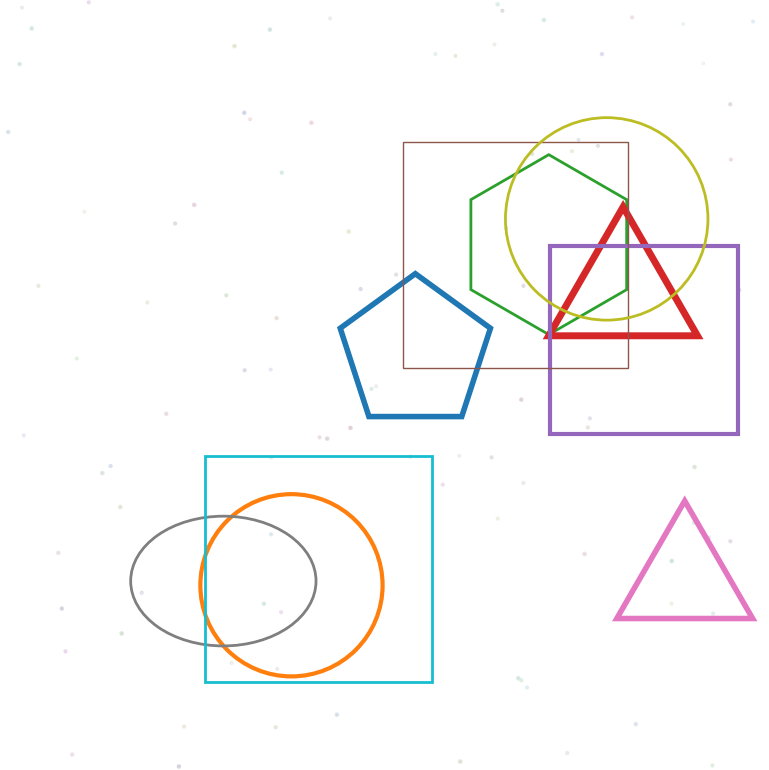[{"shape": "pentagon", "thickness": 2, "radius": 0.51, "center": [0.539, 0.542]}, {"shape": "circle", "thickness": 1.5, "radius": 0.59, "center": [0.379, 0.24]}, {"shape": "hexagon", "thickness": 1, "radius": 0.58, "center": [0.713, 0.682]}, {"shape": "triangle", "thickness": 2.5, "radius": 0.56, "center": [0.809, 0.62]}, {"shape": "square", "thickness": 1.5, "radius": 0.61, "center": [0.836, 0.559]}, {"shape": "square", "thickness": 0.5, "radius": 0.73, "center": [0.669, 0.669]}, {"shape": "triangle", "thickness": 2, "radius": 0.51, "center": [0.889, 0.248]}, {"shape": "oval", "thickness": 1, "radius": 0.6, "center": [0.29, 0.245]}, {"shape": "circle", "thickness": 1, "radius": 0.66, "center": [0.788, 0.716]}, {"shape": "square", "thickness": 1, "radius": 0.74, "center": [0.414, 0.261]}]